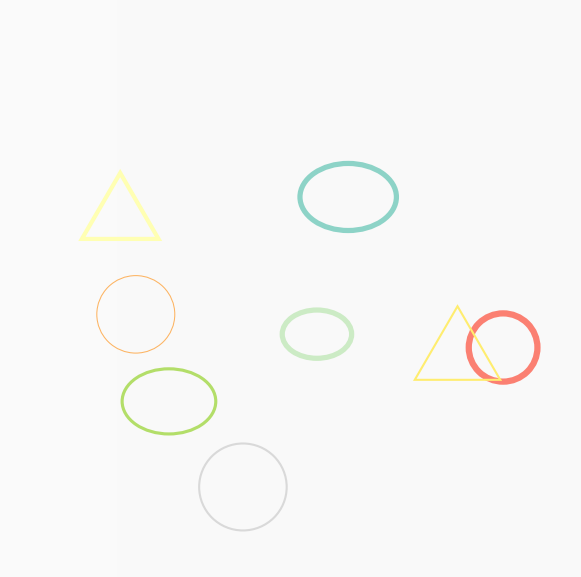[{"shape": "oval", "thickness": 2.5, "radius": 0.41, "center": [0.599, 0.658]}, {"shape": "triangle", "thickness": 2, "radius": 0.38, "center": [0.207, 0.623]}, {"shape": "circle", "thickness": 3, "radius": 0.3, "center": [0.866, 0.397]}, {"shape": "circle", "thickness": 0.5, "radius": 0.34, "center": [0.234, 0.455]}, {"shape": "oval", "thickness": 1.5, "radius": 0.4, "center": [0.291, 0.304]}, {"shape": "circle", "thickness": 1, "radius": 0.38, "center": [0.418, 0.156]}, {"shape": "oval", "thickness": 2.5, "radius": 0.3, "center": [0.545, 0.421]}, {"shape": "triangle", "thickness": 1, "radius": 0.42, "center": [0.787, 0.384]}]